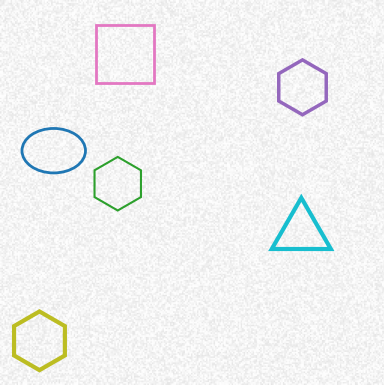[{"shape": "oval", "thickness": 2, "radius": 0.41, "center": [0.14, 0.609]}, {"shape": "hexagon", "thickness": 1.5, "radius": 0.35, "center": [0.306, 0.523]}, {"shape": "hexagon", "thickness": 2.5, "radius": 0.36, "center": [0.786, 0.773]}, {"shape": "square", "thickness": 2, "radius": 0.38, "center": [0.324, 0.86]}, {"shape": "hexagon", "thickness": 3, "radius": 0.38, "center": [0.103, 0.115]}, {"shape": "triangle", "thickness": 3, "radius": 0.44, "center": [0.783, 0.398]}]